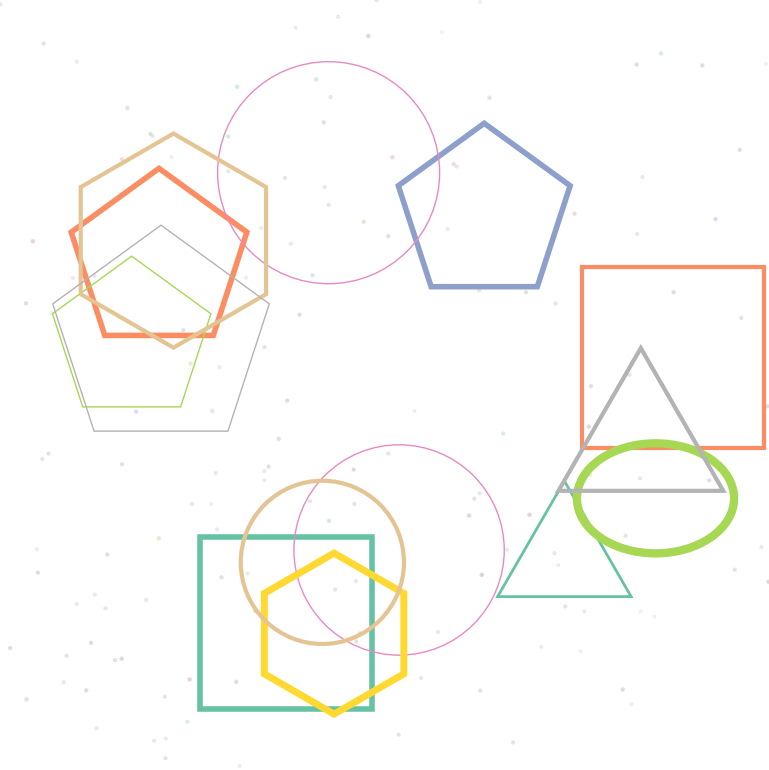[{"shape": "triangle", "thickness": 1, "radius": 0.5, "center": [0.733, 0.275]}, {"shape": "square", "thickness": 2, "radius": 0.56, "center": [0.372, 0.19]}, {"shape": "pentagon", "thickness": 2, "radius": 0.6, "center": [0.207, 0.661]}, {"shape": "square", "thickness": 1.5, "radius": 0.59, "center": [0.874, 0.536]}, {"shape": "pentagon", "thickness": 2, "radius": 0.59, "center": [0.629, 0.723]}, {"shape": "circle", "thickness": 0.5, "radius": 0.72, "center": [0.427, 0.776]}, {"shape": "circle", "thickness": 0.5, "radius": 0.68, "center": [0.518, 0.286]}, {"shape": "oval", "thickness": 3, "radius": 0.51, "center": [0.851, 0.353]}, {"shape": "pentagon", "thickness": 0.5, "radius": 0.54, "center": [0.171, 0.559]}, {"shape": "hexagon", "thickness": 2.5, "radius": 0.52, "center": [0.434, 0.177]}, {"shape": "hexagon", "thickness": 1.5, "radius": 0.7, "center": [0.225, 0.688]}, {"shape": "circle", "thickness": 1.5, "radius": 0.53, "center": [0.419, 0.27]}, {"shape": "pentagon", "thickness": 0.5, "radius": 0.74, "center": [0.209, 0.56]}, {"shape": "triangle", "thickness": 1.5, "radius": 0.62, "center": [0.832, 0.424]}]